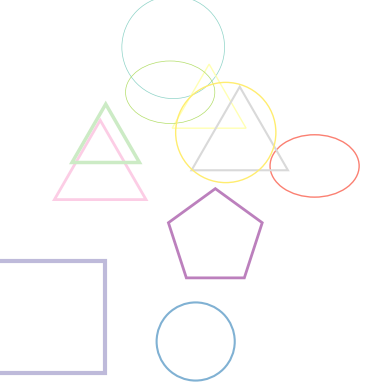[{"shape": "circle", "thickness": 0.5, "radius": 0.67, "center": [0.45, 0.877]}, {"shape": "triangle", "thickness": 1, "radius": 0.55, "center": [0.543, 0.722]}, {"shape": "square", "thickness": 3, "radius": 0.73, "center": [0.128, 0.177]}, {"shape": "oval", "thickness": 1, "radius": 0.58, "center": [0.817, 0.569]}, {"shape": "circle", "thickness": 1.5, "radius": 0.51, "center": [0.508, 0.113]}, {"shape": "oval", "thickness": 0.5, "radius": 0.58, "center": [0.442, 0.76]}, {"shape": "triangle", "thickness": 2, "radius": 0.69, "center": [0.26, 0.55]}, {"shape": "triangle", "thickness": 1.5, "radius": 0.72, "center": [0.623, 0.63]}, {"shape": "pentagon", "thickness": 2, "radius": 0.64, "center": [0.559, 0.382]}, {"shape": "triangle", "thickness": 2.5, "radius": 0.51, "center": [0.275, 0.629]}, {"shape": "circle", "thickness": 1, "radius": 0.65, "center": [0.586, 0.656]}]